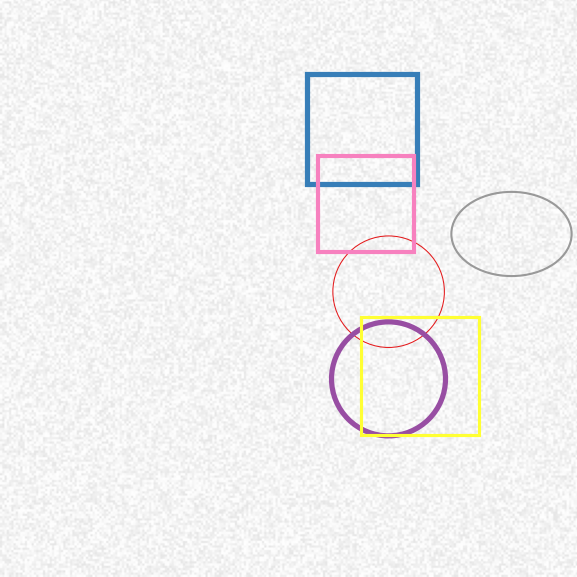[{"shape": "circle", "thickness": 0.5, "radius": 0.48, "center": [0.673, 0.494]}, {"shape": "square", "thickness": 2.5, "radius": 0.47, "center": [0.627, 0.776]}, {"shape": "circle", "thickness": 2.5, "radius": 0.49, "center": [0.673, 0.343]}, {"shape": "square", "thickness": 1.5, "radius": 0.51, "center": [0.728, 0.348]}, {"shape": "square", "thickness": 2, "radius": 0.42, "center": [0.633, 0.645]}, {"shape": "oval", "thickness": 1, "radius": 0.52, "center": [0.886, 0.594]}]